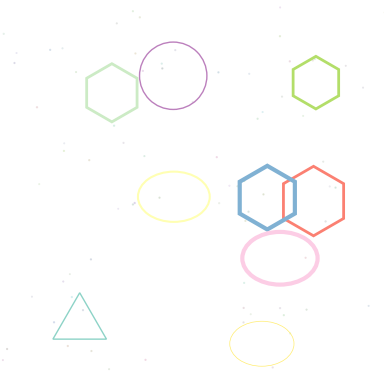[{"shape": "triangle", "thickness": 1, "radius": 0.4, "center": [0.207, 0.159]}, {"shape": "oval", "thickness": 1.5, "radius": 0.47, "center": [0.452, 0.489]}, {"shape": "hexagon", "thickness": 2, "radius": 0.45, "center": [0.814, 0.478]}, {"shape": "hexagon", "thickness": 3, "radius": 0.41, "center": [0.694, 0.487]}, {"shape": "hexagon", "thickness": 2, "radius": 0.34, "center": [0.821, 0.785]}, {"shape": "oval", "thickness": 3, "radius": 0.49, "center": [0.727, 0.329]}, {"shape": "circle", "thickness": 1, "radius": 0.44, "center": [0.45, 0.803]}, {"shape": "hexagon", "thickness": 2, "radius": 0.38, "center": [0.291, 0.759]}, {"shape": "oval", "thickness": 0.5, "radius": 0.42, "center": [0.68, 0.107]}]